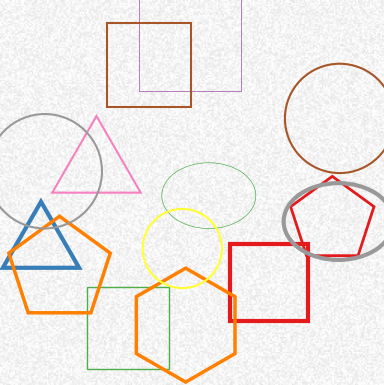[{"shape": "square", "thickness": 3, "radius": 0.5, "center": [0.699, 0.267]}, {"shape": "pentagon", "thickness": 2, "radius": 0.57, "center": [0.863, 0.428]}, {"shape": "triangle", "thickness": 3, "radius": 0.57, "center": [0.106, 0.362]}, {"shape": "oval", "thickness": 0.5, "radius": 0.61, "center": [0.542, 0.492]}, {"shape": "square", "thickness": 1, "radius": 0.53, "center": [0.333, 0.148]}, {"shape": "square", "thickness": 0.5, "radius": 0.66, "center": [0.494, 0.897]}, {"shape": "hexagon", "thickness": 2.5, "radius": 0.74, "center": [0.482, 0.156]}, {"shape": "pentagon", "thickness": 2.5, "radius": 0.69, "center": [0.155, 0.3]}, {"shape": "circle", "thickness": 1.5, "radius": 0.51, "center": [0.474, 0.354]}, {"shape": "circle", "thickness": 1.5, "radius": 0.71, "center": [0.882, 0.692]}, {"shape": "square", "thickness": 1.5, "radius": 0.55, "center": [0.386, 0.832]}, {"shape": "triangle", "thickness": 1.5, "radius": 0.66, "center": [0.251, 0.566]}, {"shape": "circle", "thickness": 1.5, "radius": 0.74, "center": [0.116, 0.555]}, {"shape": "oval", "thickness": 3, "radius": 0.71, "center": [0.879, 0.425]}]